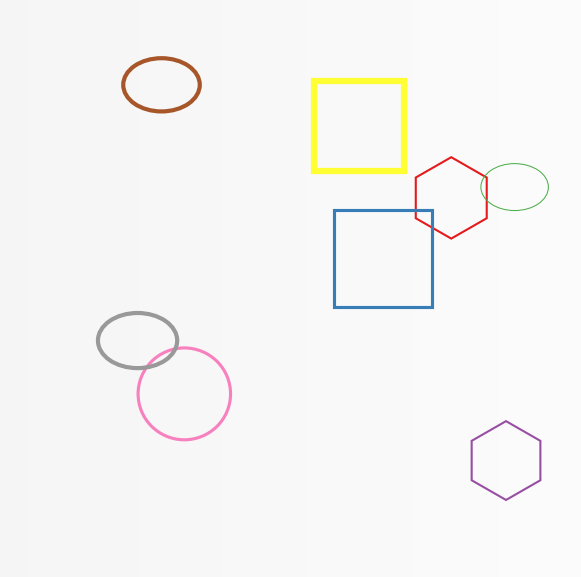[{"shape": "hexagon", "thickness": 1, "radius": 0.35, "center": [0.776, 0.656]}, {"shape": "square", "thickness": 1.5, "radius": 0.42, "center": [0.659, 0.552]}, {"shape": "oval", "thickness": 0.5, "radius": 0.29, "center": [0.885, 0.675]}, {"shape": "hexagon", "thickness": 1, "radius": 0.34, "center": [0.871, 0.202]}, {"shape": "square", "thickness": 3, "radius": 0.39, "center": [0.617, 0.781]}, {"shape": "oval", "thickness": 2, "radius": 0.33, "center": [0.278, 0.852]}, {"shape": "circle", "thickness": 1.5, "radius": 0.4, "center": [0.317, 0.317]}, {"shape": "oval", "thickness": 2, "radius": 0.34, "center": [0.237, 0.409]}]